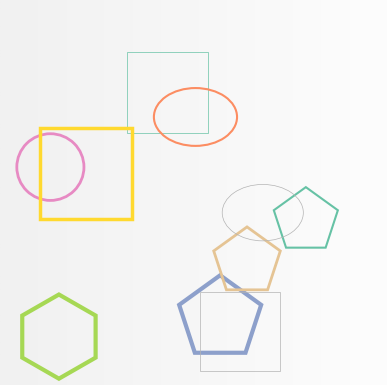[{"shape": "square", "thickness": 0.5, "radius": 0.53, "center": [0.432, 0.76]}, {"shape": "pentagon", "thickness": 1.5, "radius": 0.43, "center": [0.789, 0.427]}, {"shape": "oval", "thickness": 1.5, "radius": 0.54, "center": [0.504, 0.696]}, {"shape": "pentagon", "thickness": 3, "radius": 0.56, "center": [0.568, 0.174]}, {"shape": "circle", "thickness": 2, "radius": 0.43, "center": [0.13, 0.566]}, {"shape": "hexagon", "thickness": 3, "radius": 0.55, "center": [0.152, 0.126]}, {"shape": "square", "thickness": 2.5, "radius": 0.59, "center": [0.223, 0.55]}, {"shape": "pentagon", "thickness": 2, "radius": 0.45, "center": [0.637, 0.32]}, {"shape": "square", "thickness": 0.5, "radius": 0.52, "center": [0.619, 0.139]}, {"shape": "oval", "thickness": 0.5, "radius": 0.52, "center": [0.678, 0.448]}]